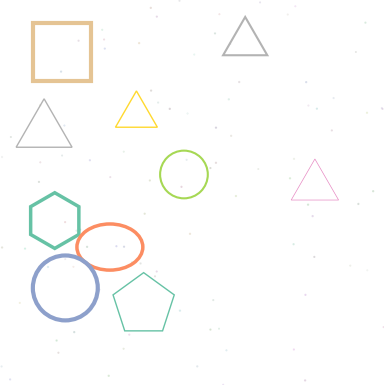[{"shape": "pentagon", "thickness": 1, "radius": 0.42, "center": [0.373, 0.208]}, {"shape": "hexagon", "thickness": 2.5, "radius": 0.36, "center": [0.142, 0.427]}, {"shape": "oval", "thickness": 2.5, "radius": 0.43, "center": [0.285, 0.358]}, {"shape": "circle", "thickness": 3, "radius": 0.42, "center": [0.17, 0.252]}, {"shape": "triangle", "thickness": 0.5, "radius": 0.36, "center": [0.818, 0.516]}, {"shape": "circle", "thickness": 1.5, "radius": 0.31, "center": [0.478, 0.547]}, {"shape": "triangle", "thickness": 1, "radius": 0.31, "center": [0.354, 0.701]}, {"shape": "square", "thickness": 3, "radius": 0.38, "center": [0.161, 0.865]}, {"shape": "triangle", "thickness": 1.5, "radius": 0.33, "center": [0.637, 0.89]}, {"shape": "triangle", "thickness": 1, "radius": 0.42, "center": [0.115, 0.659]}]